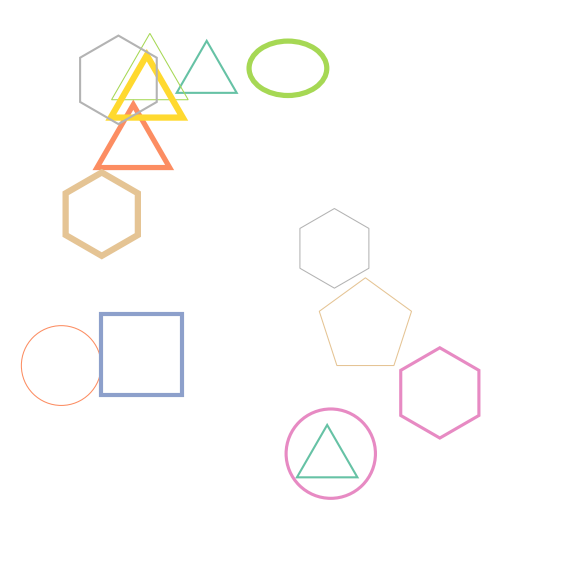[{"shape": "triangle", "thickness": 1, "radius": 0.3, "center": [0.567, 0.203]}, {"shape": "triangle", "thickness": 1, "radius": 0.3, "center": [0.358, 0.868]}, {"shape": "circle", "thickness": 0.5, "radius": 0.35, "center": [0.106, 0.366]}, {"shape": "triangle", "thickness": 2.5, "radius": 0.36, "center": [0.231, 0.745]}, {"shape": "square", "thickness": 2, "radius": 0.35, "center": [0.245, 0.385]}, {"shape": "circle", "thickness": 1.5, "radius": 0.39, "center": [0.573, 0.214]}, {"shape": "hexagon", "thickness": 1.5, "radius": 0.39, "center": [0.762, 0.319]}, {"shape": "triangle", "thickness": 0.5, "radius": 0.38, "center": [0.26, 0.865]}, {"shape": "oval", "thickness": 2.5, "radius": 0.34, "center": [0.499, 0.881]}, {"shape": "triangle", "thickness": 3, "radius": 0.36, "center": [0.254, 0.832]}, {"shape": "pentagon", "thickness": 0.5, "radius": 0.42, "center": [0.633, 0.434]}, {"shape": "hexagon", "thickness": 3, "radius": 0.36, "center": [0.176, 0.628]}, {"shape": "hexagon", "thickness": 0.5, "radius": 0.34, "center": [0.579, 0.569]}, {"shape": "hexagon", "thickness": 1, "radius": 0.38, "center": [0.205, 0.861]}]